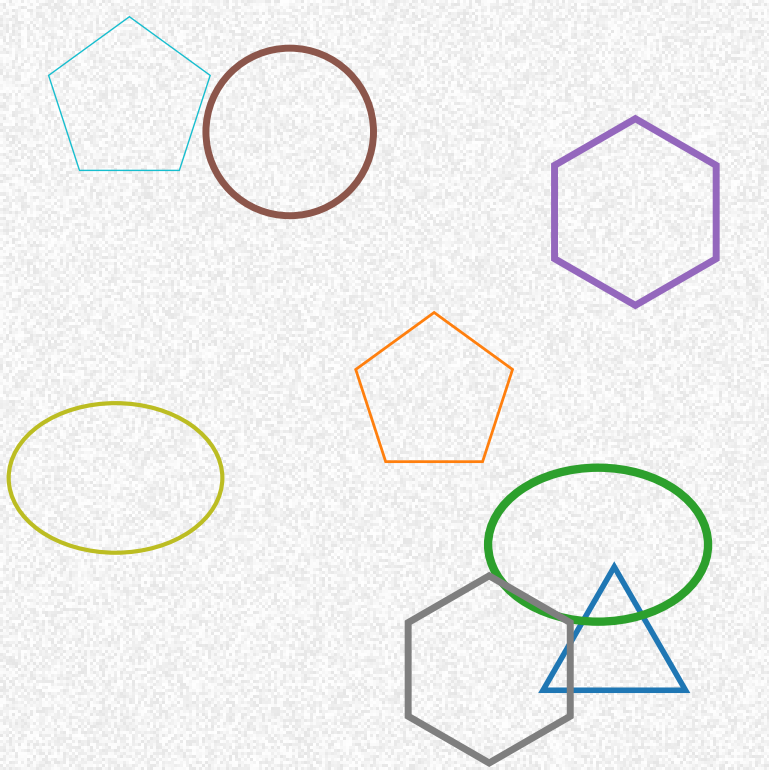[{"shape": "triangle", "thickness": 2, "radius": 0.53, "center": [0.798, 0.157]}, {"shape": "pentagon", "thickness": 1, "radius": 0.54, "center": [0.564, 0.487]}, {"shape": "oval", "thickness": 3, "radius": 0.71, "center": [0.777, 0.293]}, {"shape": "hexagon", "thickness": 2.5, "radius": 0.61, "center": [0.825, 0.725]}, {"shape": "circle", "thickness": 2.5, "radius": 0.54, "center": [0.376, 0.829]}, {"shape": "hexagon", "thickness": 2.5, "radius": 0.61, "center": [0.635, 0.131]}, {"shape": "oval", "thickness": 1.5, "radius": 0.69, "center": [0.15, 0.379]}, {"shape": "pentagon", "thickness": 0.5, "radius": 0.55, "center": [0.168, 0.868]}]